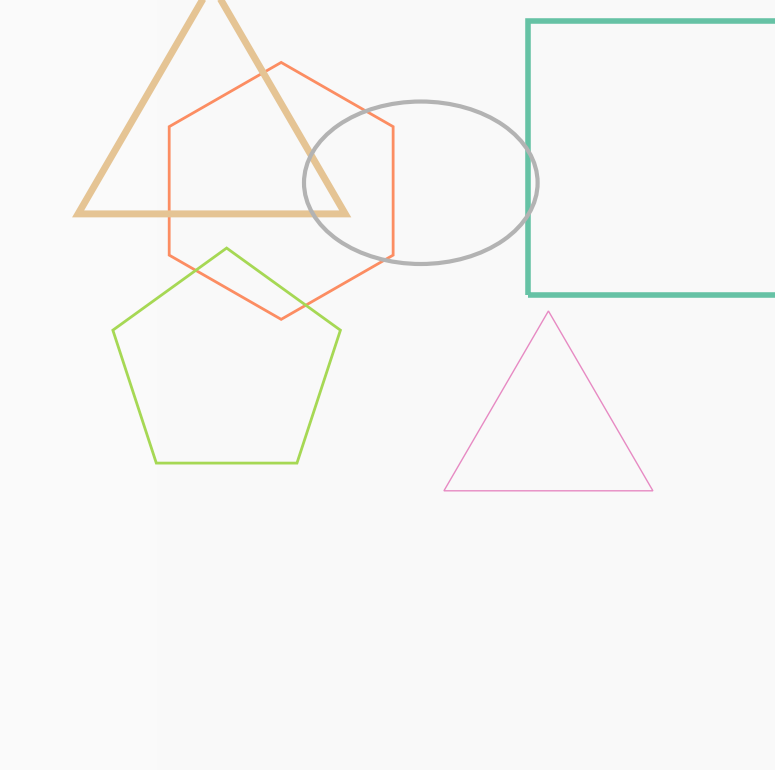[{"shape": "square", "thickness": 2, "radius": 0.89, "center": [0.86, 0.795]}, {"shape": "hexagon", "thickness": 1, "radius": 0.83, "center": [0.363, 0.752]}, {"shape": "triangle", "thickness": 0.5, "radius": 0.78, "center": [0.708, 0.44]}, {"shape": "pentagon", "thickness": 1, "radius": 0.77, "center": [0.292, 0.523]}, {"shape": "triangle", "thickness": 2.5, "radius": 1.0, "center": [0.273, 0.822]}, {"shape": "oval", "thickness": 1.5, "radius": 0.75, "center": [0.543, 0.763]}]